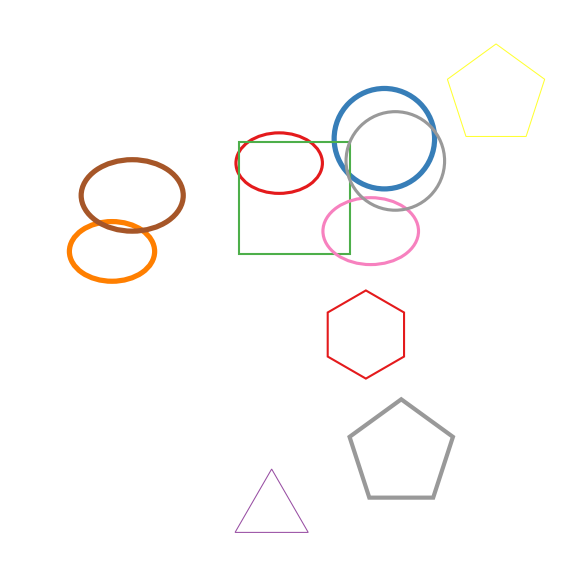[{"shape": "hexagon", "thickness": 1, "radius": 0.38, "center": [0.634, 0.42]}, {"shape": "oval", "thickness": 1.5, "radius": 0.37, "center": [0.483, 0.717]}, {"shape": "circle", "thickness": 2.5, "radius": 0.43, "center": [0.666, 0.759]}, {"shape": "square", "thickness": 1, "radius": 0.48, "center": [0.51, 0.656]}, {"shape": "triangle", "thickness": 0.5, "radius": 0.37, "center": [0.47, 0.114]}, {"shape": "oval", "thickness": 2.5, "radius": 0.37, "center": [0.194, 0.564]}, {"shape": "pentagon", "thickness": 0.5, "radius": 0.44, "center": [0.859, 0.834]}, {"shape": "oval", "thickness": 2.5, "radius": 0.44, "center": [0.229, 0.661]}, {"shape": "oval", "thickness": 1.5, "radius": 0.41, "center": [0.642, 0.599]}, {"shape": "circle", "thickness": 1.5, "radius": 0.43, "center": [0.685, 0.72]}, {"shape": "pentagon", "thickness": 2, "radius": 0.47, "center": [0.695, 0.214]}]